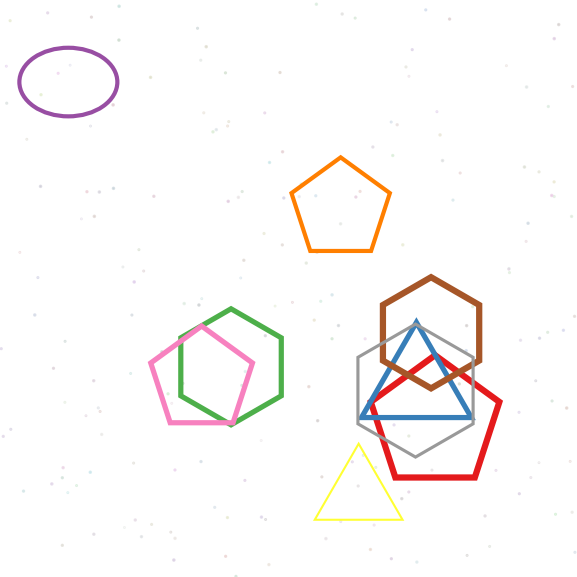[{"shape": "pentagon", "thickness": 3, "radius": 0.59, "center": [0.753, 0.267]}, {"shape": "triangle", "thickness": 2.5, "radius": 0.55, "center": [0.721, 0.331]}, {"shape": "hexagon", "thickness": 2.5, "radius": 0.5, "center": [0.4, 0.364]}, {"shape": "oval", "thickness": 2, "radius": 0.42, "center": [0.118, 0.857]}, {"shape": "pentagon", "thickness": 2, "radius": 0.45, "center": [0.59, 0.637]}, {"shape": "triangle", "thickness": 1, "radius": 0.44, "center": [0.621, 0.143]}, {"shape": "hexagon", "thickness": 3, "radius": 0.48, "center": [0.746, 0.423]}, {"shape": "pentagon", "thickness": 2.5, "radius": 0.46, "center": [0.349, 0.342]}, {"shape": "hexagon", "thickness": 1.5, "radius": 0.58, "center": [0.72, 0.323]}]